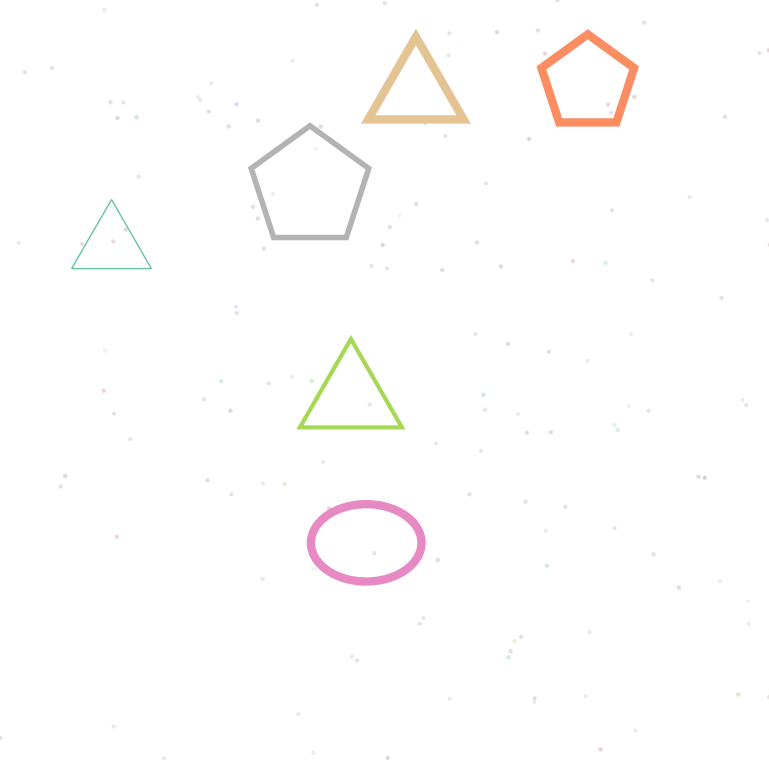[{"shape": "triangle", "thickness": 0.5, "radius": 0.3, "center": [0.145, 0.681]}, {"shape": "pentagon", "thickness": 3, "radius": 0.32, "center": [0.763, 0.892]}, {"shape": "oval", "thickness": 3, "radius": 0.36, "center": [0.476, 0.295]}, {"shape": "triangle", "thickness": 1.5, "radius": 0.38, "center": [0.456, 0.483]}, {"shape": "triangle", "thickness": 3, "radius": 0.36, "center": [0.54, 0.881]}, {"shape": "pentagon", "thickness": 2, "radius": 0.4, "center": [0.403, 0.756]}]